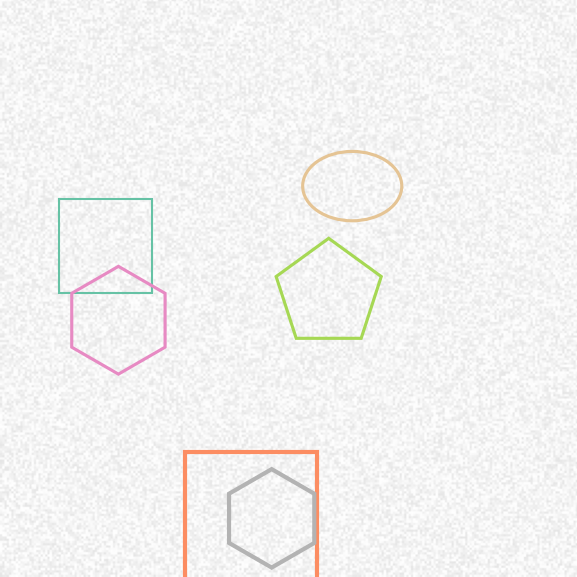[{"shape": "square", "thickness": 1, "radius": 0.4, "center": [0.183, 0.573]}, {"shape": "square", "thickness": 2, "radius": 0.57, "center": [0.435, 0.103]}, {"shape": "hexagon", "thickness": 1.5, "radius": 0.47, "center": [0.205, 0.445]}, {"shape": "pentagon", "thickness": 1.5, "radius": 0.48, "center": [0.569, 0.491]}, {"shape": "oval", "thickness": 1.5, "radius": 0.43, "center": [0.61, 0.677]}, {"shape": "hexagon", "thickness": 2, "radius": 0.43, "center": [0.47, 0.102]}]